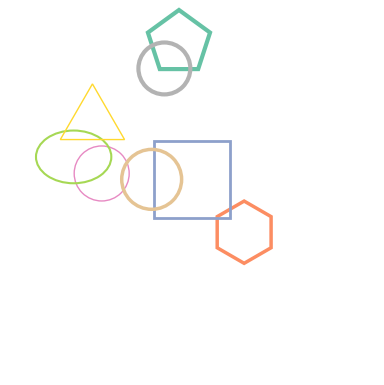[{"shape": "pentagon", "thickness": 3, "radius": 0.42, "center": [0.465, 0.889]}, {"shape": "hexagon", "thickness": 2.5, "radius": 0.4, "center": [0.634, 0.397]}, {"shape": "square", "thickness": 2, "radius": 0.5, "center": [0.499, 0.534]}, {"shape": "circle", "thickness": 1, "radius": 0.36, "center": [0.264, 0.549]}, {"shape": "oval", "thickness": 1.5, "radius": 0.49, "center": [0.191, 0.592]}, {"shape": "triangle", "thickness": 1, "radius": 0.48, "center": [0.24, 0.686]}, {"shape": "circle", "thickness": 2.5, "radius": 0.39, "center": [0.394, 0.534]}, {"shape": "circle", "thickness": 3, "radius": 0.34, "center": [0.427, 0.822]}]